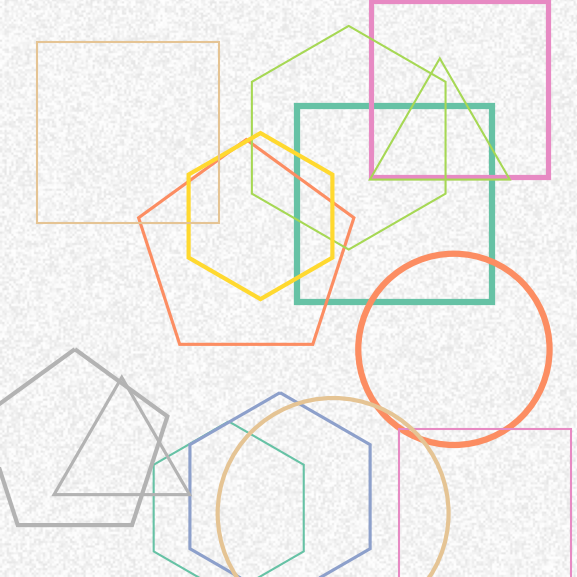[{"shape": "square", "thickness": 3, "radius": 0.85, "center": [0.683, 0.646]}, {"shape": "hexagon", "thickness": 1, "radius": 0.75, "center": [0.396, 0.119]}, {"shape": "pentagon", "thickness": 1.5, "radius": 0.98, "center": [0.426, 0.561]}, {"shape": "circle", "thickness": 3, "radius": 0.83, "center": [0.786, 0.394]}, {"shape": "hexagon", "thickness": 1.5, "radius": 0.9, "center": [0.485, 0.139]}, {"shape": "square", "thickness": 1, "radius": 0.75, "center": [0.84, 0.107]}, {"shape": "square", "thickness": 2.5, "radius": 0.76, "center": [0.796, 0.845]}, {"shape": "triangle", "thickness": 1, "radius": 0.7, "center": [0.762, 0.758]}, {"shape": "hexagon", "thickness": 1, "radius": 0.97, "center": [0.604, 0.761]}, {"shape": "hexagon", "thickness": 2, "radius": 0.72, "center": [0.451, 0.625]}, {"shape": "circle", "thickness": 2, "radius": 1.0, "center": [0.577, 0.11]}, {"shape": "square", "thickness": 1, "radius": 0.79, "center": [0.222, 0.77]}, {"shape": "triangle", "thickness": 1.5, "radius": 0.68, "center": [0.211, 0.21]}, {"shape": "pentagon", "thickness": 2, "radius": 0.84, "center": [0.13, 0.226]}]